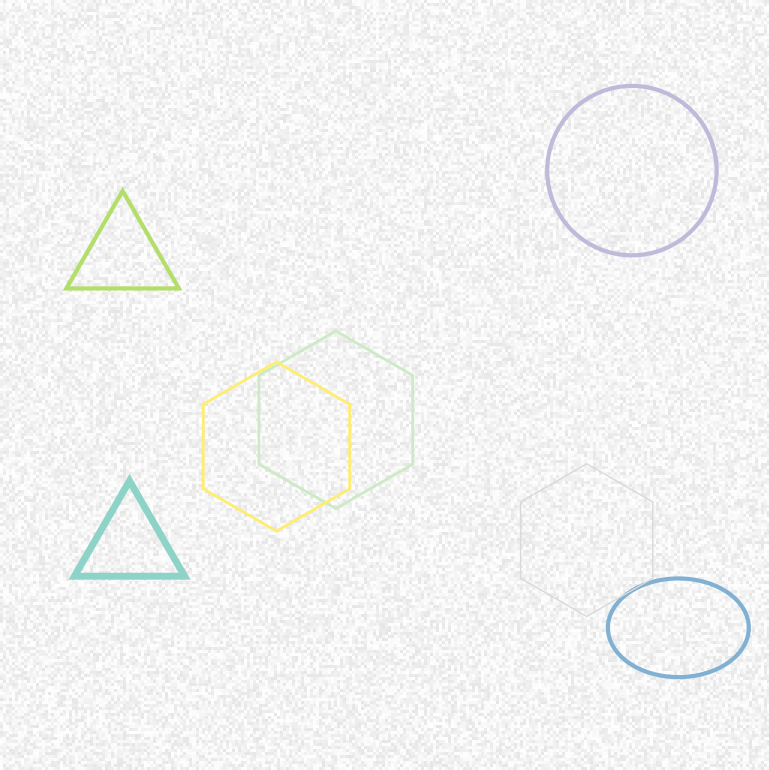[{"shape": "triangle", "thickness": 2.5, "radius": 0.41, "center": [0.168, 0.293]}, {"shape": "circle", "thickness": 1.5, "radius": 0.55, "center": [0.821, 0.778]}, {"shape": "oval", "thickness": 1.5, "radius": 0.46, "center": [0.881, 0.185]}, {"shape": "triangle", "thickness": 1.5, "radius": 0.42, "center": [0.159, 0.668]}, {"shape": "hexagon", "thickness": 0.5, "radius": 0.5, "center": [0.762, 0.299]}, {"shape": "hexagon", "thickness": 1, "radius": 0.58, "center": [0.436, 0.455]}, {"shape": "hexagon", "thickness": 1, "radius": 0.55, "center": [0.359, 0.42]}]